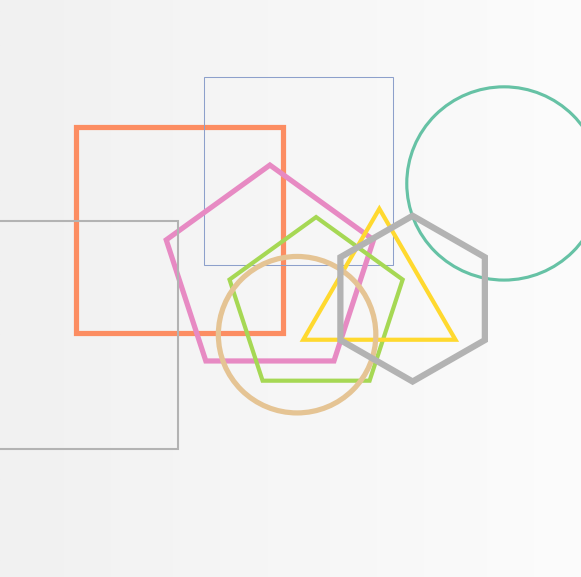[{"shape": "circle", "thickness": 1.5, "radius": 0.84, "center": [0.867, 0.681]}, {"shape": "square", "thickness": 2.5, "radius": 0.89, "center": [0.309, 0.601]}, {"shape": "square", "thickness": 0.5, "radius": 0.81, "center": [0.514, 0.704]}, {"shape": "pentagon", "thickness": 2.5, "radius": 0.94, "center": [0.464, 0.526]}, {"shape": "pentagon", "thickness": 2, "radius": 0.78, "center": [0.544, 0.467]}, {"shape": "triangle", "thickness": 2, "radius": 0.76, "center": [0.653, 0.486]}, {"shape": "circle", "thickness": 2.5, "radius": 0.68, "center": [0.511, 0.42]}, {"shape": "square", "thickness": 1, "radius": 0.99, "center": [0.108, 0.419]}, {"shape": "hexagon", "thickness": 3, "radius": 0.72, "center": [0.71, 0.482]}]